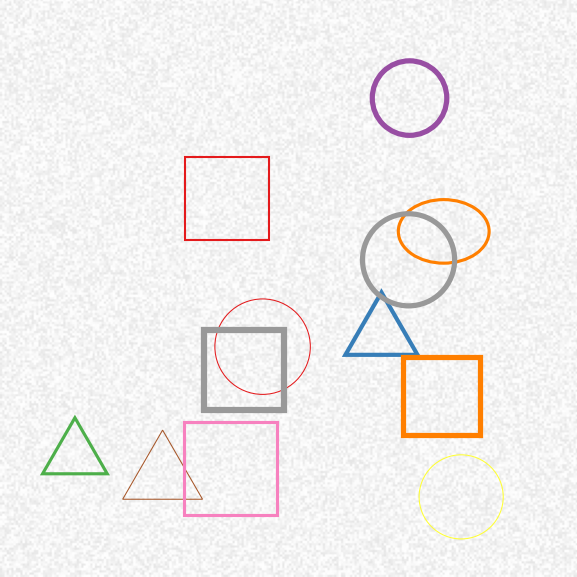[{"shape": "circle", "thickness": 0.5, "radius": 0.41, "center": [0.455, 0.399]}, {"shape": "square", "thickness": 1, "radius": 0.36, "center": [0.393, 0.655]}, {"shape": "triangle", "thickness": 2, "radius": 0.36, "center": [0.661, 0.421]}, {"shape": "triangle", "thickness": 1.5, "radius": 0.32, "center": [0.13, 0.211]}, {"shape": "circle", "thickness": 2.5, "radius": 0.32, "center": [0.709, 0.829]}, {"shape": "square", "thickness": 2.5, "radius": 0.34, "center": [0.764, 0.314]}, {"shape": "oval", "thickness": 1.5, "radius": 0.39, "center": [0.768, 0.598]}, {"shape": "circle", "thickness": 0.5, "radius": 0.36, "center": [0.799, 0.139]}, {"shape": "triangle", "thickness": 0.5, "radius": 0.4, "center": [0.282, 0.175]}, {"shape": "square", "thickness": 1.5, "radius": 0.4, "center": [0.399, 0.188]}, {"shape": "square", "thickness": 3, "radius": 0.34, "center": [0.423, 0.358]}, {"shape": "circle", "thickness": 2.5, "radius": 0.4, "center": [0.707, 0.549]}]